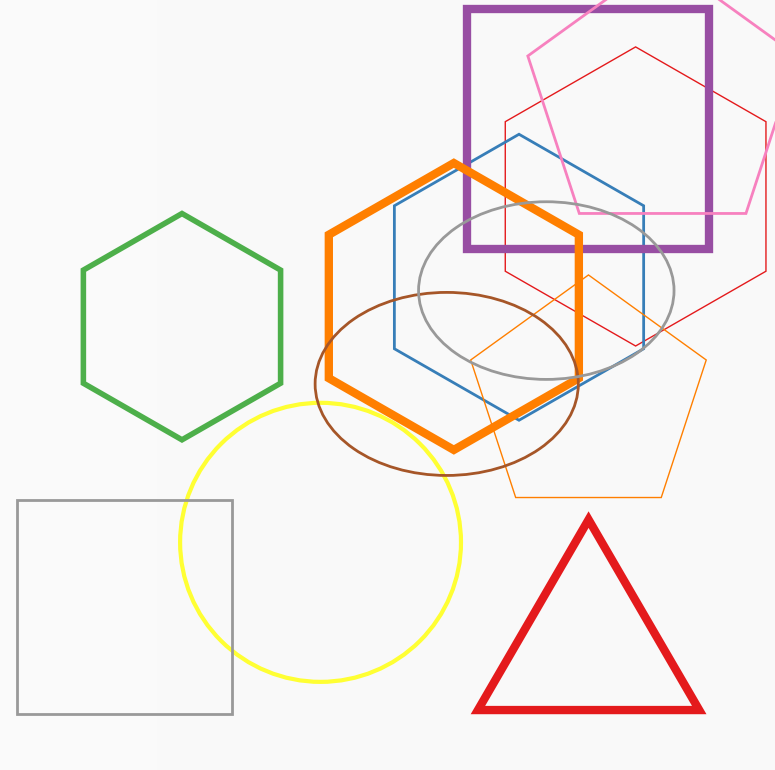[{"shape": "hexagon", "thickness": 0.5, "radius": 0.97, "center": [0.82, 0.745]}, {"shape": "triangle", "thickness": 3, "radius": 0.82, "center": [0.759, 0.16]}, {"shape": "hexagon", "thickness": 1, "radius": 0.93, "center": [0.67, 0.64]}, {"shape": "hexagon", "thickness": 2, "radius": 0.73, "center": [0.235, 0.576]}, {"shape": "square", "thickness": 3, "radius": 0.78, "center": [0.758, 0.832]}, {"shape": "hexagon", "thickness": 3, "radius": 0.93, "center": [0.586, 0.602]}, {"shape": "pentagon", "thickness": 0.5, "radius": 0.8, "center": [0.759, 0.483]}, {"shape": "circle", "thickness": 1.5, "radius": 0.91, "center": [0.414, 0.296]}, {"shape": "oval", "thickness": 1, "radius": 0.85, "center": [0.576, 0.501]}, {"shape": "pentagon", "thickness": 1, "radius": 0.91, "center": [0.855, 0.871]}, {"shape": "oval", "thickness": 1, "radius": 0.82, "center": [0.705, 0.623]}, {"shape": "square", "thickness": 1, "radius": 0.69, "center": [0.16, 0.212]}]